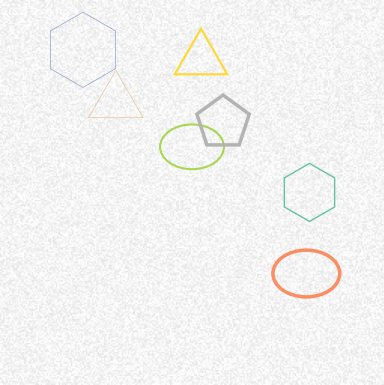[{"shape": "hexagon", "thickness": 1, "radius": 0.38, "center": [0.804, 0.5]}, {"shape": "oval", "thickness": 2.5, "radius": 0.43, "center": [0.796, 0.29]}, {"shape": "hexagon", "thickness": 0.5, "radius": 0.49, "center": [0.215, 0.871]}, {"shape": "oval", "thickness": 1.5, "radius": 0.41, "center": [0.499, 0.619]}, {"shape": "triangle", "thickness": 1.5, "radius": 0.39, "center": [0.522, 0.847]}, {"shape": "triangle", "thickness": 0.5, "radius": 0.41, "center": [0.301, 0.735]}, {"shape": "pentagon", "thickness": 2.5, "radius": 0.36, "center": [0.579, 0.682]}]